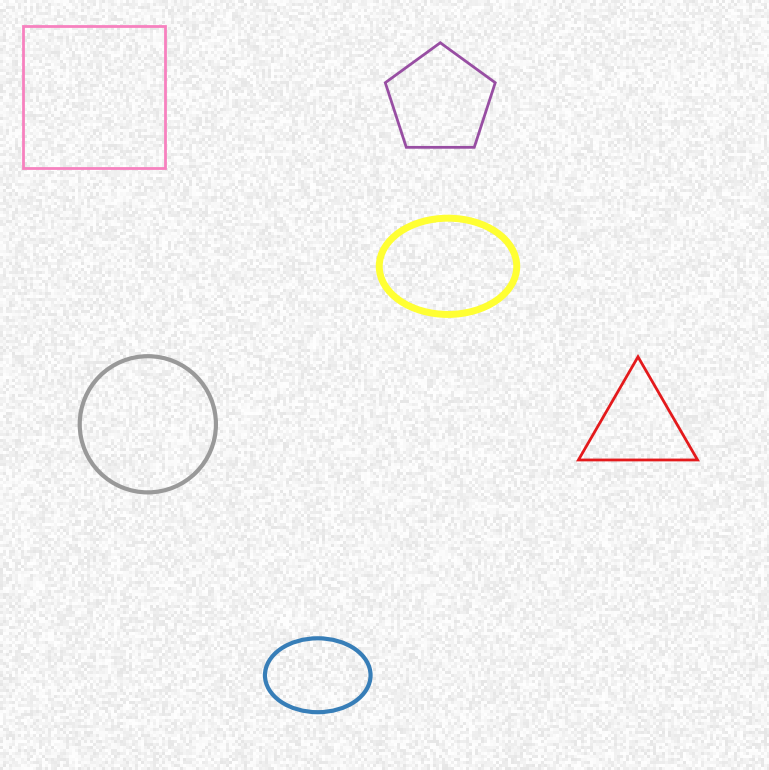[{"shape": "triangle", "thickness": 1, "radius": 0.45, "center": [0.829, 0.447]}, {"shape": "oval", "thickness": 1.5, "radius": 0.34, "center": [0.413, 0.123]}, {"shape": "pentagon", "thickness": 1, "radius": 0.38, "center": [0.572, 0.869]}, {"shape": "oval", "thickness": 2.5, "radius": 0.45, "center": [0.582, 0.654]}, {"shape": "square", "thickness": 1, "radius": 0.46, "center": [0.122, 0.874]}, {"shape": "circle", "thickness": 1.5, "radius": 0.44, "center": [0.192, 0.449]}]